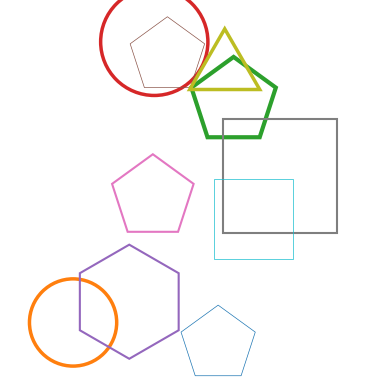[{"shape": "pentagon", "thickness": 0.5, "radius": 0.51, "center": [0.567, 0.106]}, {"shape": "circle", "thickness": 2.5, "radius": 0.57, "center": [0.19, 0.162]}, {"shape": "pentagon", "thickness": 3, "radius": 0.58, "center": [0.607, 0.737]}, {"shape": "circle", "thickness": 2.5, "radius": 0.7, "center": [0.401, 0.891]}, {"shape": "hexagon", "thickness": 1.5, "radius": 0.74, "center": [0.336, 0.216]}, {"shape": "pentagon", "thickness": 0.5, "radius": 0.51, "center": [0.435, 0.855]}, {"shape": "pentagon", "thickness": 1.5, "radius": 0.56, "center": [0.397, 0.488]}, {"shape": "square", "thickness": 1.5, "radius": 0.74, "center": [0.728, 0.543]}, {"shape": "triangle", "thickness": 2.5, "radius": 0.52, "center": [0.584, 0.82]}, {"shape": "square", "thickness": 0.5, "radius": 0.51, "center": [0.658, 0.431]}]